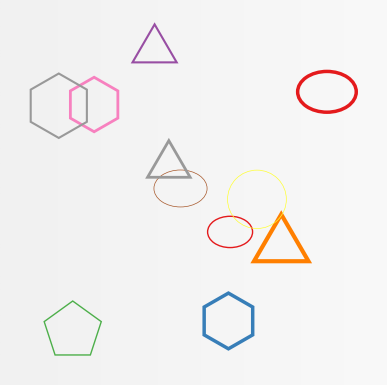[{"shape": "oval", "thickness": 2.5, "radius": 0.38, "center": [0.844, 0.762]}, {"shape": "oval", "thickness": 1, "radius": 0.29, "center": [0.594, 0.398]}, {"shape": "hexagon", "thickness": 2.5, "radius": 0.36, "center": [0.589, 0.166]}, {"shape": "pentagon", "thickness": 1, "radius": 0.39, "center": [0.188, 0.141]}, {"shape": "triangle", "thickness": 1.5, "radius": 0.33, "center": [0.399, 0.871]}, {"shape": "triangle", "thickness": 3, "radius": 0.41, "center": [0.726, 0.362]}, {"shape": "circle", "thickness": 0.5, "radius": 0.38, "center": [0.663, 0.482]}, {"shape": "oval", "thickness": 0.5, "radius": 0.34, "center": [0.466, 0.51]}, {"shape": "hexagon", "thickness": 2, "radius": 0.35, "center": [0.243, 0.729]}, {"shape": "hexagon", "thickness": 1.5, "radius": 0.42, "center": [0.152, 0.725]}, {"shape": "triangle", "thickness": 2, "radius": 0.32, "center": [0.436, 0.571]}]